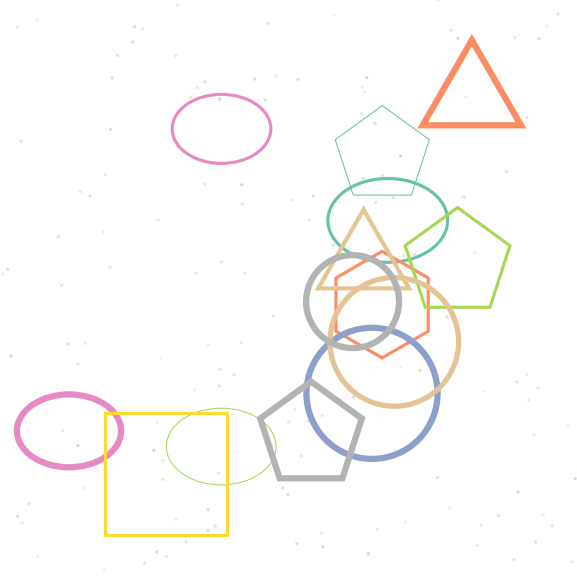[{"shape": "pentagon", "thickness": 0.5, "radius": 0.43, "center": [0.662, 0.731]}, {"shape": "oval", "thickness": 1.5, "radius": 0.52, "center": [0.671, 0.617]}, {"shape": "triangle", "thickness": 3, "radius": 0.49, "center": [0.817, 0.831]}, {"shape": "hexagon", "thickness": 1.5, "radius": 0.46, "center": [0.662, 0.472]}, {"shape": "circle", "thickness": 3, "radius": 0.57, "center": [0.644, 0.318]}, {"shape": "oval", "thickness": 1.5, "radius": 0.43, "center": [0.384, 0.776]}, {"shape": "oval", "thickness": 3, "radius": 0.45, "center": [0.12, 0.253]}, {"shape": "pentagon", "thickness": 1.5, "radius": 0.48, "center": [0.792, 0.544]}, {"shape": "oval", "thickness": 0.5, "radius": 0.47, "center": [0.383, 0.226]}, {"shape": "square", "thickness": 1.5, "radius": 0.53, "center": [0.288, 0.178]}, {"shape": "triangle", "thickness": 2, "radius": 0.45, "center": [0.63, 0.545]}, {"shape": "circle", "thickness": 2.5, "radius": 0.56, "center": [0.683, 0.407]}, {"shape": "pentagon", "thickness": 3, "radius": 0.46, "center": [0.539, 0.246]}, {"shape": "circle", "thickness": 3, "radius": 0.4, "center": [0.611, 0.477]}]